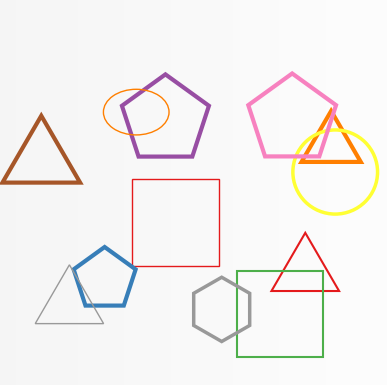[{"shape": "triangle", "thickness": 1.5, "radius": 0.5, "center": [0.788, 0.294]}, {"shape": "square", "thickness": 1, "radius": 0.56, "center": [0.453, 0.421]}, {"shape": "pentagon", "thickness": 3, "radius": 0.42, "center": [0.27, 0.274]}, {"shape": "square", "thickness": 1.5, "radius": 0.56, "center": [0.723, 0.184]}, {"shape": "pentagon", "thickness": 3, "radius": 0.59, "center": [0.427, 0.689]}, {"shape": "oval", "thickness": 1, "radius": 0.42, "center": [0.352, 0.709]}, {"shape": "triangle", "thickness": 3, "radius": 0.44, "center": [0.855, 0.624]}, {"shape": "circle", "thickness": 2.5, "radius": 0.55, "center": [0.865, 0.553]}, {"shape": "triangle", "thickness": 3, "radius": 0.58, "center": [0.107, 0.584]}, {"shape": "pentagon", "thickness": 3, "radius": 0.6, "center": [0.754, 0.69]}, {"shape": "hexagon", "thickness": 2.5, "radius": 0.42, "center": [0.572, 0.196]}, {"shape": "triangle", "thickness": 1, "radius": 0.51, "center": [0.179, 0.21]}]